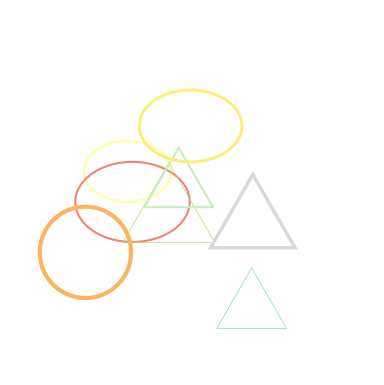[{"shape": "triangle", "thickness": 0.5, "radius": 0.52, "center": [0.654, 0.199]}, {"shape": "oval", "thickness": 2, "radius": 0.56, "center": [0.331, 0.555]}, {"shape": "oval", "thickness": 1.5, "radius": 0.74, "center": [0.344, 0.476]}, {"shape": "circle", "thickness": 3, "radius": 0.59, "center": [0.222, 0.345]}, {"shape": "triangle", "thickness": 0.5, "radius": 0.69, "center": [0.438, 0.439]}, {"shape": "triangle", "thickness": 2.5, "radius": 0.63, "center": [0.657, 0.42]}, {"shape": "triangle", "thickness": 1.5, "radius": 0.52, "center": [0.464, 0.513]}, {"shape": "oval", "thickness": 2, "radius": 0.67, "center": [0.495, 0.673]}]